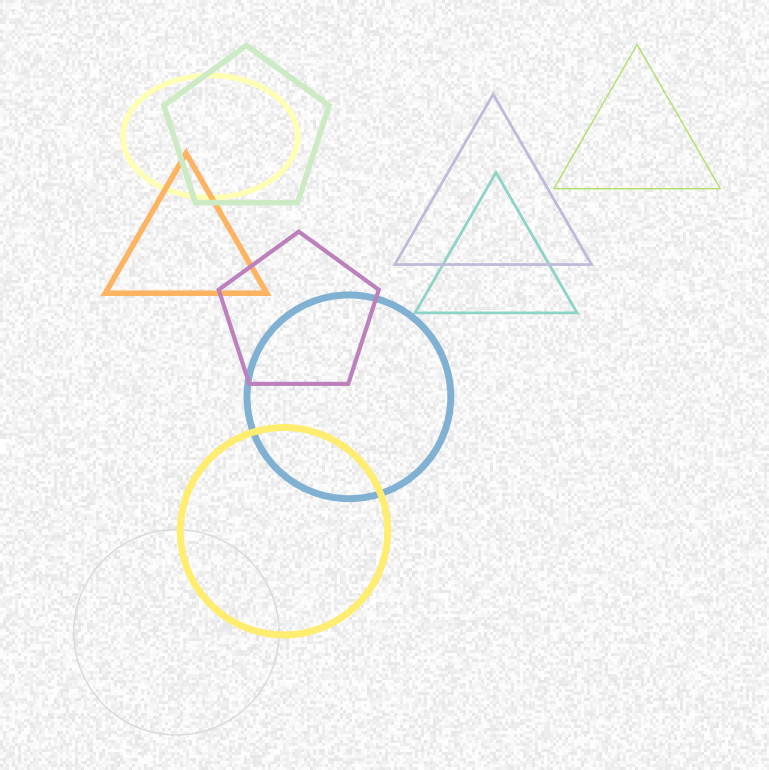[{"shape": "triangle", "thickness": 1, "radius": 0.61, "center": [0.644, 0.654]}, {"shape": "oval", "thickness": 2, "radius": 0.57, "center": [0.273, 0.823]}, {"shape": "triangle", "thickness": 1, "radius": 0.74, "center": [0.64, 0.73]}, {"shape": "circle", "thickness": 2.5, "radius": 0.66, "center": [0.453, 0.485]}, {"shape": "triangle", "thickness": 2, "radius": 0.61, "center": [0.242, 0.68]}, {"shape": "triangle", "thickness": 0.5, "radius": 0.62, "center": [0.827, 0.817]}, {"shape": "circle", "thickness": 0.5, "radius": 0.67, "center": [0.229, 0.179]}, {"shape": "pentagon", "thickness": 1.5, "radius": 0.55, "center": [0.388, 0.59]}, {"shape": "pentagon", "thickness": 2, "radius": 0.56, "center": [0.32, 0.828]}, {"shape": "circle", "thickness": 2.5, "radius": 0.67, "center": [0.369, 0.31]}]